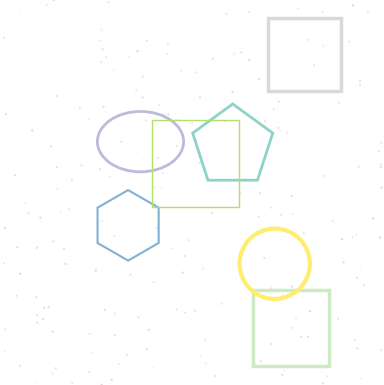[{"shape": "pentagon", "thickness": 2, "radius": 0.55, "center": [0.604, 0.621]}, {"shape": "oval", "thickness": 2, "radius": 0.56, "center": [0.365, 0.632]}, {"shape": "hexagon", "thickness": 1.5, "radius": 0.46, "center": [0.333, 0.415]}, {"shape": "square", "thickness": 1, "radius": 0.57, "center": [0.507, 0.574]}, {"shape": "square", "thickness": 2.5, "radius": 0.47, "center": [0.791, 0.857]}, {"shape": "square", "thickness": 2.5, "radius": 0.49, "center": [0.756, 0.149]}, {"shape": "circle", "thickness": 3, "radius": 0.46, "center": [0.714, 0.315]}]